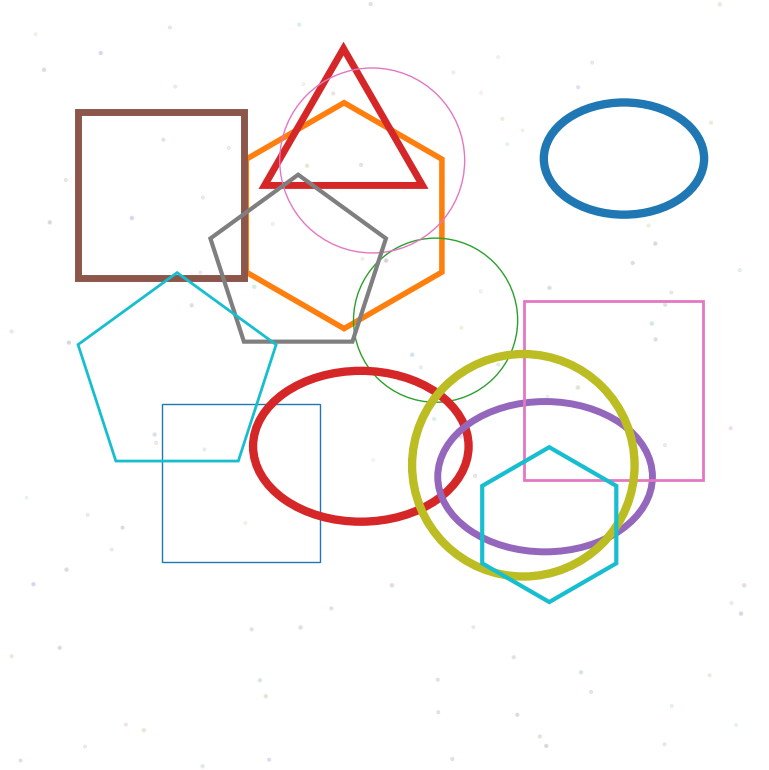[{"shape": "oval", "thickness": 3, "radius": 0.52, "center": [0.81, 0.794]}, {"shape": "square", "thickness": 0.5, "radius": 0.51, "center": [0.313, 0.373]}, {"shape": "hexagon", "thickness": 2, "radius": 0.73, "center": [0.447, 0.72]}, {"shape": "circle", "thickness": 0.5, "radius": 0.53, "center": [0.566, 0.584]}, {"shape": "oval", "thickness": 3, "radius": 0.7, "center": [0.469, 0.42]}, {"shape": "triangle", "thickness": 2.5, "radius": 0.59, "center": [0.446, 0.818]}, {"shape": "oval", "thickness": 2.5, "radius": 0.7, "center": [0.708, 0.381]}, {"shape": "square", "thickness": 2.5, "radius": 0.54, "center": [0.21, 0.747]}, {"shape": "square", "thickness": 1, "radius": 0.58, "center": [0.797, 0.493]}, {"shape": "circle", "thickness": 0.5, "radius": 0.6, "center": [0.483, 0.792]}, {"shape": "pentagon", "thickness": 1.5, "radius": 0.6, "center": [0.387, 0.653]}, {"shape": "circle", "thickness": 3, "radius": 0.72, "center": [0.68, 0.396]}, {"shape": "hexagon", "thickness": 1.5, "radius": 0.5, "center": [0.713, 0.319]}, {"shape": "pentagon", "thickness": 1, "radius": 0.68, "center": [0.23, 0.511]}]